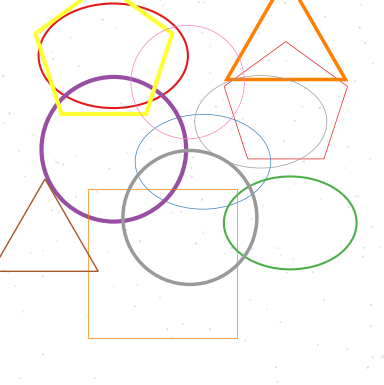[{"shape": "oval", "thickness": 1.5, "radius": 0.97, "center": [0.294, 0.855]}, {"shape": "pentagon", "thickness": 0.5, "radius": 0.84, "center": [0.742, 0.723]}, {"shape": "oval", "thickness": 0.5, "radius": 0.88, "center": [0.527, 0.58]}, {"shape": "oval", "thickness": 1.5, "radius": 0.86, "center": [0.754, 0.421]}, {"shape": "circle", "thickness": 3, "radius": 0.94, "center": [0.296, 0.612]}, {"shape": "square", "thickness": 0.5, "radius": 0.97, "center": [0.423, 0.316]}, {"shape": "triangle", "thickness": 2.5, "radius": 0.89, "center": [0.743, 0.883]}, {"shape": "pentagon", "thickness": 3, "radius": 0.93, "center": [0.27, 0.855]}, {"shape": "triangle", "thickness": 1, "radius": 0.8, "center": [0.117, 0.375]}, {"shape": "circle", "thickness": 0.5, "radius": 0.74, "center": [0.487, 0.787]}, {"shape": "oval", "thickness": 0.5, "radius": 0.86, "center": [0.677, 0.684]}, {"shape": "circle", "thickness": 2.5, "radius": 0.87, "center": [0.493, 0.435]}]